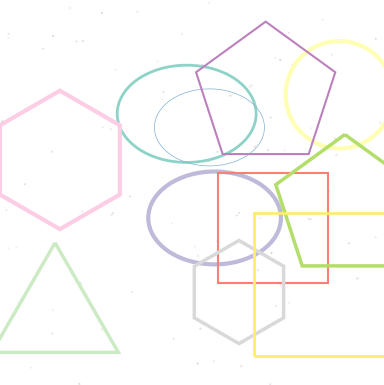[{"shape": "oval", "thickness": 2, "radius": 0.9, "center": [0.485, 0.704]}, {"shape": "circle", "thickness": 3, "radius": 0.7, "center": [0.881, 0.754]}, {"shape": "oval", "thickness": 3, "radius": 0.86, "center": [0.557, 0.434]}, {"shape": "square", "thickness": 1.5, "radius": 0.72, "center": [0.709, 0.408]}, {"shape": "oval", "thickness": 0.5, "radius": 0.71, "center": [0.544, 0.669]}, {"shape": "pentagon", "thickness": 2.5, "radius": 0.94, "center": [0.896, 0.462]}, {"shape": "hexagon", "thickness": 3, "radius": 0.9, "center": [0.156, 0.585]}, {"shape": "hexagon", "thickness": 2.5, "radius": 0.67, "center": [0.621, 0.241]}, {"shape": "pentagon", "thickness": 1.5, "radius": 0.95, "center": [0.69, 0.754]}, {"shape": "triangle", "thickness": 2.5, "radius": 0.95, "center": [0.143, 0.18]}, {"shape": "square", "thickness": 2, "radius": 0.93, "center": [0.846, 0.26]}]